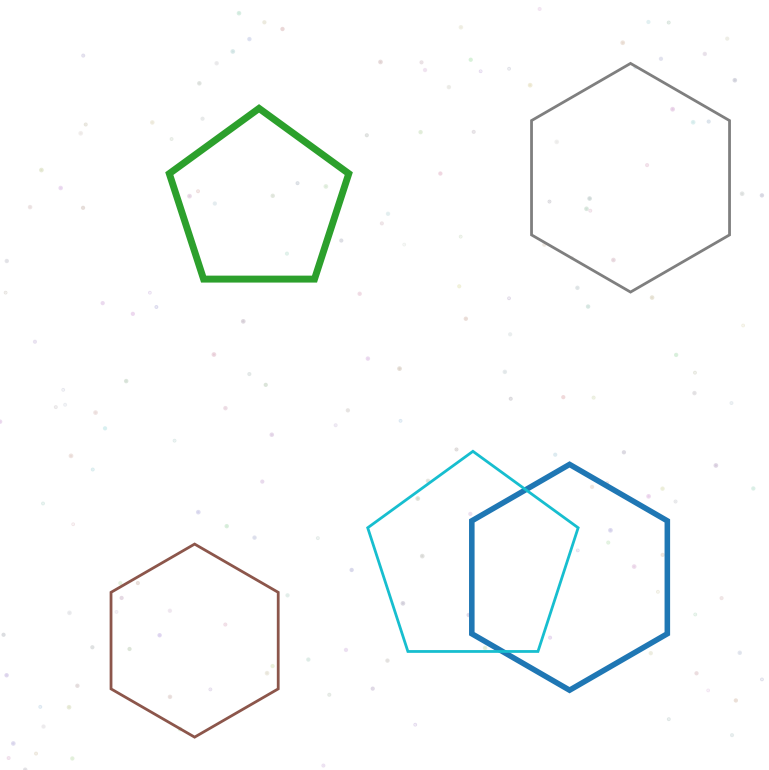[{"shape": "hexagon", "thickness": 2, "radius": 0.73, "center": [0.74, 0.25]}, {"shape": "pentagon", "thickness": 2.5, "radius": 0.61, "center": [0.336, 0.737]}, {"shape": "hexagon", "thickness": 1, "radius": 0.63, "center": [0.253, 0.168]}, {"shape": "hexagon", "thickness": 1, "radius": 0.74, "center": [0.819, 0.769]}, {"shape": "pentagon", "thickness": 1, "radius": 0.72, "center": [0.614, 0.27]}]